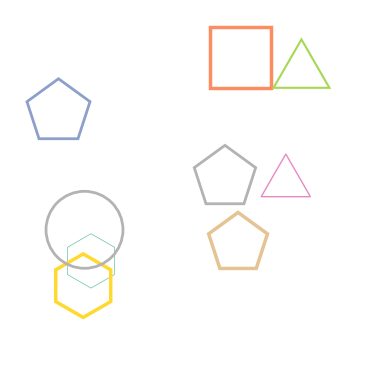[{"shape": "hexagon", "thickness": 0.5, "radius": 0.35, "center": [0.236, 0.322]}, {"shape": "square", "thickness": 2.5, "radius": 0.39, "center": [0.624, 0.85]}, {"shape": "pentagon", "thickness": 2, "radius": 0.43, "center": [0.152, 0.709]}, {"shape": "triangle", "thickness": 1, "radius": 0.37, "center": [0.742, 0.526]}, {"shape": "triangle", "thickness": 1.5, "radius": 0.42, "center": [0.783, 0.814]}, {"shape": "hexagon", "thickness": 2.5, "radius": 0.41, "center": [0.216, 0.258]}, {"shape": "pentagon", "thickness": 2.5, "radius": 0.4, "center": [0.618, 0.368]}, {"shape": "circle", "thickness": 2, "radius": 0.5, "center": [0.219, 0.403]}, {"shape": "pentagon", "thickness": 2, "radius": 0.42, "center": [0.584, 0.539]}]